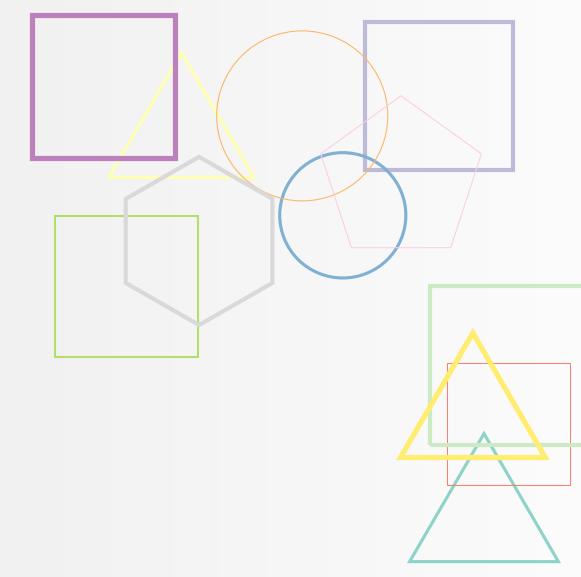[{"shape": "triangle", "thickness": 1.5, "radius": 0.74, "center": [0.833, 0.1]}, {"shape": "triangle", "thickness": 1.5, "radius": 0.72, "center": [0.312, 0.764]}, {"shape": "square", "thickness": 2, "radius": 0.64, "center": [0.755, 0.833]}, {"shape": "square", "thickness": 0.5, "radius": 0.53, "center": [0.874, 0.265]}, {"shape": "circle", "thickness": 1.5, "radius": 0.54, "center": [0.59, 0.626]}, {"shape": "circle", "thickness": 0.5, "radius": 0.74, "center": [0.52, 0.798]}, {"shape": "square", "thickness": 1, "radius": 0.61, "center": [0.218, 0.503]}, {"shape": "pentagon", "thickness": 0.5, "radius": 0.73, "center": [0.69, 0.688]}, {"shape": "hexagon", "thickness": 2, "radius": 0.73, "center": [0.342, 0.582]}, {"shape": "square", "thickness": 2.5, "radius": 0.62, "center": [0.178, 0.849]}, {"shape": "square", "thickness": 2, "radius": 0.69, "center": [0.878, 0.366]}, {"shape": "triangle", "thickness": 2.5, "radius": 0.72, "center": [0.814, 0.279]}]